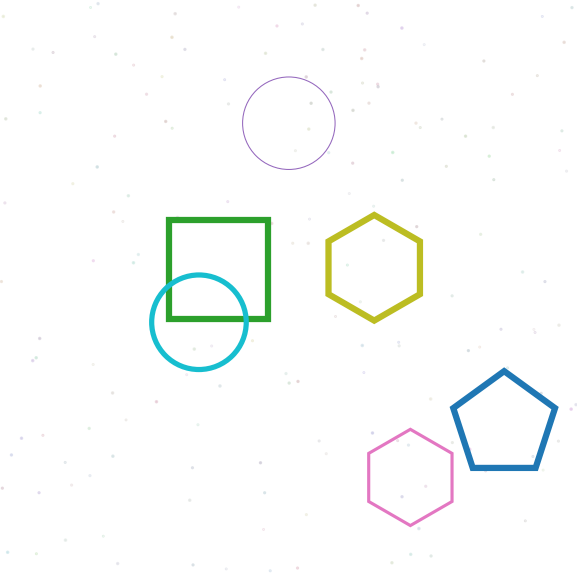[{"shape": "pentagon", "thickness": 3, "radius": 0.46, "center": [0.873, 0.264]}, {"shape": "square", "thickness": 3, "radius": 0.43, "center": [0.378, 0.532]}, {"shape": "circle", "thickness": 0.5, "radius": 0.4, "center": [0.5, 0.786]}, {"shape": "hexagon", "thickness": 1.5, "radius": 0.42, "center": [0.711, 0.172]}, {"shape": "hexagon", "thickness": 3, "radius": 0.46, "center": [0.648, 0.535]}, {"shape": "circle", "thickness": 2.5, "radius": 0.41, "center": [0.345, 0.441]}]